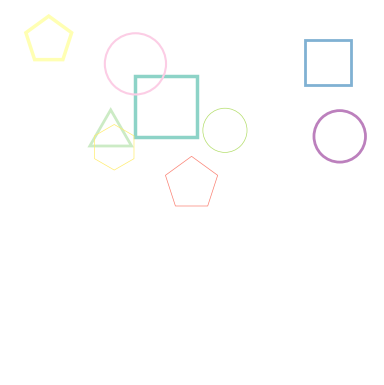[{"shape": "square", "thickness": 2.5, "radius": 0.4, "center": [0.431, 0.723]}, {"shape": "pentagon", "thickness": 2.5, "radius": 0.31, "center": [0.127, 0.896]}, {"shape": "pentagon", "thickness": 0.5, "radius": 0.36, "center": [0.498, 0.523]}, {"shape": "square", "thickness": 2, "radius": 0.3, "center": [0.852, 0.838]}, {"shape": "circle", "thickness": 0.5, "radius": 0.29, "center": [0.584, 0.662]}, {"shape": "circle", "thickness": 1.5, "radius": 0.4, "center": [0.352, 0.834]}, {"shape": "circle", "thickness": 2, "radius": 0.33, "center": [0.882, 0.646]}, {"shape": "triangle", "thickness": 2, "radius": 0.31, "center": [0.288, 0.652]}, {"shape": "hexagon", "thickness": 0.5, "radius": 0.3, "center": [0.297, 0.617]}]